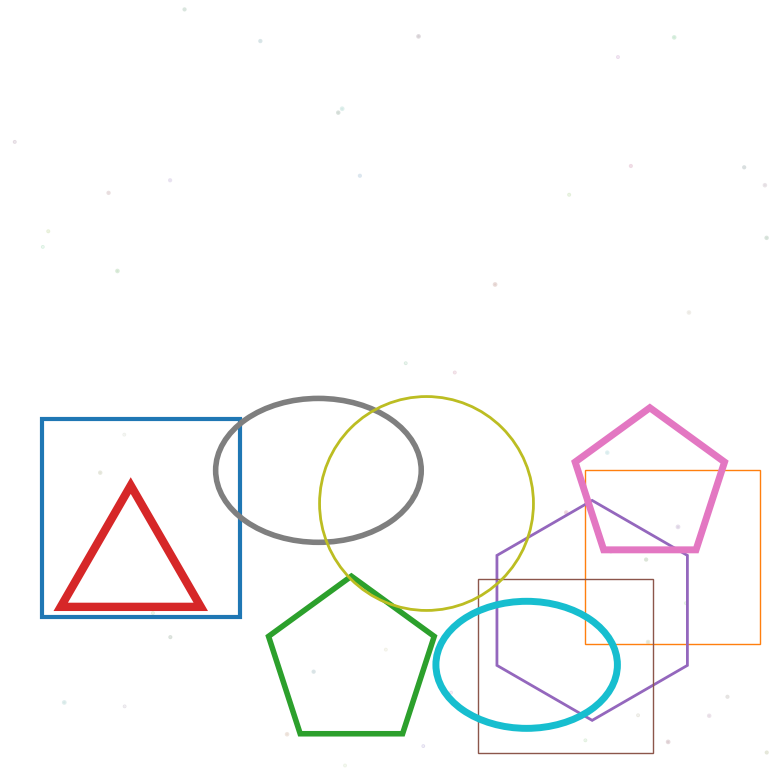[{"shape": "square", "thickness": 1.5, "radius": 0.64, "center": [0.183, 0.328]}, {"shape": "square", "thickness": 0.5, "radius": 0.57, "center": [0.873, 0.276]}, {"shape": "pentagon", "thickness": 2, "radius": 0.57, "center": [0.456, 0.139]}, {"shape": "triangle", "thickness": 3, "radius": 0.53, "center": [0.17, 0.264]}, {"shape": "hexagon", "thickness": 1, "radius": 0.71, "center": [0.769, 0.207]}, {"shape": "square", "thickness": 0.5, "radius": 0.57, "center": [0.734, 0.135]}, {"shape": "pentagon", "thickness": 2.5, "radius": 0.51, "center": [0.844, 0.368]}, {"shape": "oval", "thickness": 2, "radius": 0.67, "center": [0.414, 0.389]}, {"shape": "circle", "thickness": 1, "radius": 0.69, "center": [0.554, 0.346]}, {"shape": "oval", "thickness": 2.5, "radius": 0.59, "center": [0.684, 0.137]}]